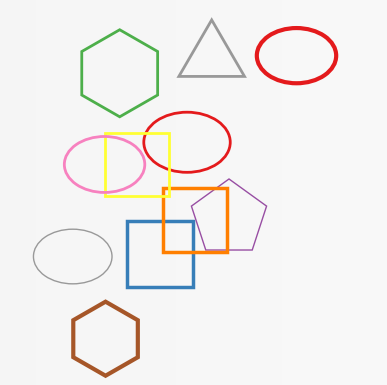[{"shape": "oval", "thickness": 3, "radius": 0.51, "center": [0.765, 0.855]}, {"shape": "oval", "thickness": 2, "radius": 0.56, "center": [0.483, 0.63]}, {"shape": "square", "thickness": 2.5, "radius": 0.42, "center": [0.413, 0.34]}, {"shape": "hexagon", "thickness": 2, "radius": 0.57, "center": [0.309, 0.81]}, {"shape": "pentagon", "thickness": 1, "radius": 0.51, "center": [0.591, 0.433]}, {"shape": "square", "thickness": 2.5, "radius": 0.41, "center": [0.503, 0.428]}, {"shape": "square", "thickness": 2, "radius": 0.41, "center": [0.354, 0.572]}, {"shape": "hexagon", "thickness": 3, "radius": 0.48, "center": [0.272, 0.12]}, {"shape": "oval", "thickness": 2, "radius": 0.52, "center": [0.27, 0.573]}, {"shape": "oval", "thickness": 1, "radius": 0.51, "center": [0.188, 0.334]}, {"shape": "triangle", "thickness": 2, "radius": 0.49, "center": [0.546, 0.85]}]